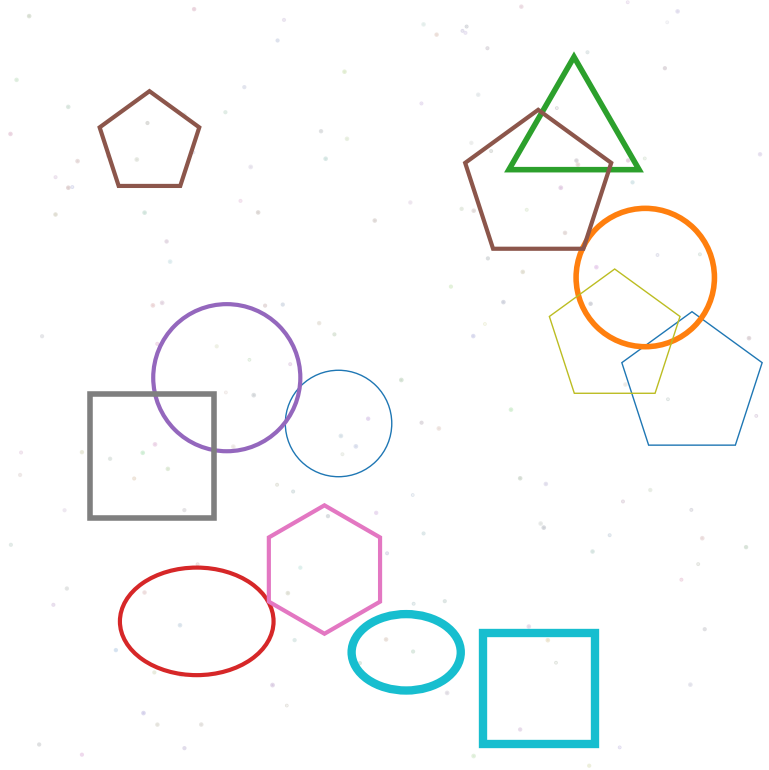[{"shape": "pentagon", "thickness": 0.5, "radius": 0.48, "center": [0.899, 0.499]}, {"shape": "circle", "thickness": 0.5, "radius": 0.35, "center": [0.44, 0.45]}, {"shape": "circle", "thickness": 2, "radius": 0.45, "center": [0.838, 0.64]}, {"shape": "triangle", "thickness": 2, "radius": 0.49, "center": [0.745, 0.828]}, {"shape": "oval", "thickness": 1.5, "radius": 0.5, "center": [0.255, 0.193]}, {"shape": "circle", "thickness": 1.5, "radius": 0.48, "center": [0.295, 0.509]}, {"shape": "pentagon", "thickness": 1.5, "radius": 0.5, "center": [0.699, 0.758]}, {"shape": "pentagon", "thickness": 1.5, "radius": 0.34, "center": [0.194, 0.814]}, {"shape": "hexagon", "thickness": 1.5, "radius": 0.42, "center": [0.421, 0.26]}, {"shape": "square", "thickness": 2, "radius": 0.4, "center": [0.197, 0.408]}, {"shape": "pentagon", "thickness": 0.5, "radius": 0.45, "center": [0.798, 0.561]}, {"shape": "square", "thickness": 3, "radius": 0.36, "center": [0.7, 0.106]}, {"shape": "oval", "thickness": 3, "radius": 0.35, "center": [0.528, 0.153]}]